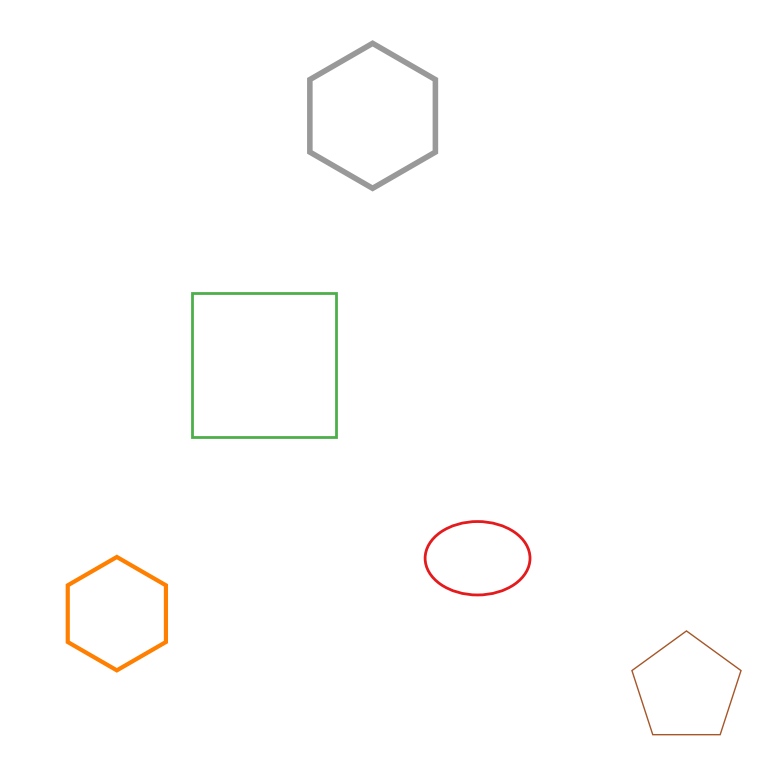[{"shape": "oval", "thickness": 1, "radius": 0.34, "center": [0.62, 0.275]}, {"shape": "square", "thickness": 1, "radius": 0.47, "center": [0.343, 0.526]}, {"shape": "hexagon", "thickness": 1.5, "radius": 0.37, "center": [0.152, 0.203]}, {"shape": "pentagon", "thickness": 0.5, "radius": 0.37, "center": [0.892, 0.106]}, {"shape": "hexagon", "thickness": 2, "radius": 0.47, "center": [0.484, 0.85]}]